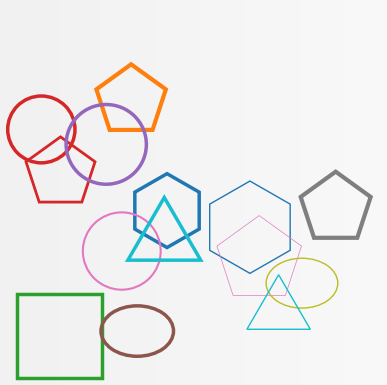[{"shape": "hexagon", "thickness": 2.5, "radius": 0.48, "center": [0.431, 0.453]}, {"shape": "hexagon", "thickness": 1, "radius": 0.6, "center": [0.645, 0.41]}, {"shape": "pentagon", "thickness": 3, "radius": 0.47, "center": [0.338, 0.739]}, {"shape": "square", "thickness": 2.5, "radius": 0.55, "center": [0.154, 0.127]}, {"shape": "pentagon", "thickness": 2, "radius": 0.47, "center": [0.156, 0.551]}, {"shape": "circle", "thickness": 2.5, "radius": 0.43, "center": [0.107, 0.664]}, {"shape": "circle", "thickness": 2.5, "radius": 0.52, "center": [0.274, 0.625]}, {"shape": "oval", "thickness": 2.5, "radius": 0.47, "center": [0.354, 0.14]}, {"shape": "circle", "thickness": 1.5, "radius": 0.5, "center": [0.314, 0.348]}, {"shape": "pentagon", "thickness": 0.5, "radius": 0.57, "center": [0.669, 0.325]}, {"shape": "pentagon", "thickness": 3, "radius": 0.47, "center": [0.866, 0.459]}, {"shape": "oval", "thickness": 1, "radius": 0.46, "center": [0.779, 0.265]}, {"shape": "triangle", "thickness": 1, "radius": 0.47, "center": [0.719, 0.192]}, {"shape": "triangle", "thickness": 2.5, "radius": 0.54, "center": [0.424, 0.379]}]